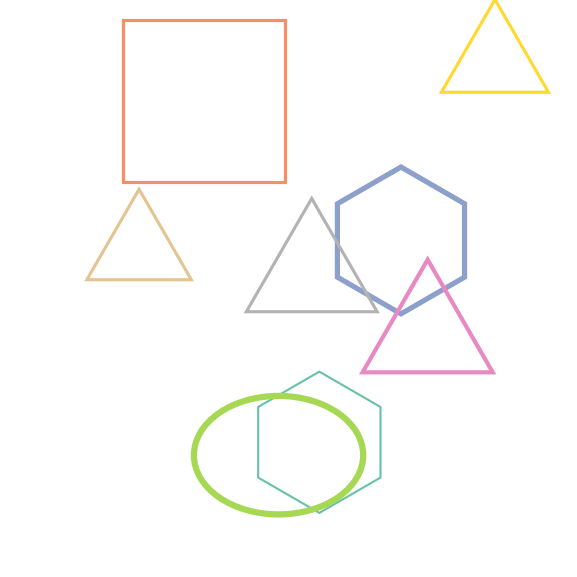[{"shape": "hexagon", "thickness": 1, "radius": 0.61, "center": [0.553, 0.233]}, {"shape": "square", "thickness": 1.5, "radius": 0.7, "center": [0.353, 0.824]}, {"shape": "hexagon", "thickness": 2.5, "radius": 0.64, "center": [0.694, 0.583]}, {"shape": "triangle", "thickness": 2, "radius": 0.65, "center": [0.741, 0.419]}, {"shape": "oval", "thickness": 3, "radius": 0.73, "center": [0.482, 0.211]}, {"shape": "triangle", "thickness": 1.5, "radius": 0.54, "center": [0.857, 0.893]}, {"shape": "triangle", "thickness": 1.5, "radius": 0.52, "center": [0.241, 0.567]}, {"shape": "triangle", "thickness": 1.5, "radius": 0.65, "center": [0.54, 0.525]}]